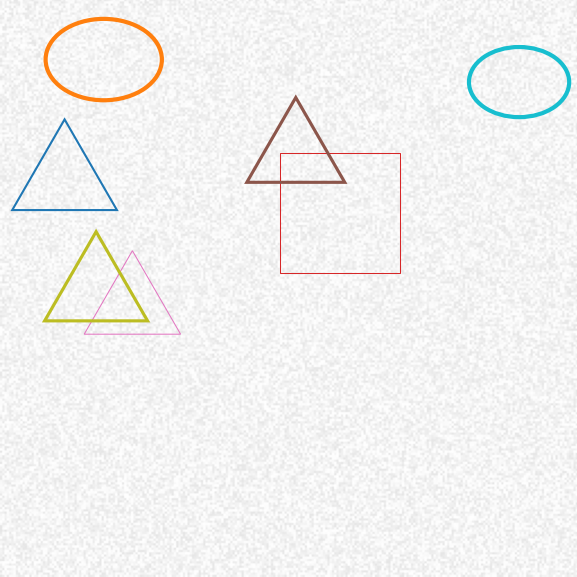[{"shape": "triangle", "thickness": 1, "radius": 0.52, "center": [0.112, 0.688]}, {"shape": "oval", "thickness": 2, "radius": 0.5, "center": [0.18, 0.896]}, {"shape": "square", "thickness": 0.5, "radius": 0.52, "center": [0.589, 0.63]}, {"shape": "triangle", "thickness": 1.5, "radius": 0.49, "center": [0.512, 0.732]}, {"shape": "triangle", "thickness": 0.5, "radius": 0.48, "center": [0.229, 0.469]}, {"shape": "triangle", "thickness": 1.5, "radius": 0.51, "center": [0.166, 0.495]}, {"shape": "oval", "thickness": 2, "radius": 0.43, "center": [0.899, 0.857]}]